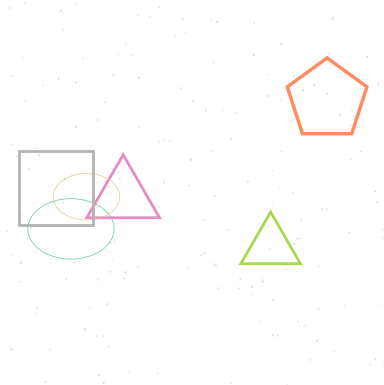[{"shape": "oval", "thickness": 0.5, "radius": 0.56, "center": [0.184, 0.405]}, {"shape": "pentagon", "thickness": 2.5, "radius": 0.54, "center": [0.85, 0.741]}, {"shape": "triangle", "thickness": 2, "radius": 0.55, "center": [0.32, 0.489]}, {"shape": "triangle", "thickness": 2, "radius": 0.45, "center": [0.703, 0.36]}, {"shape": "oval", "thickness": 0.5, "radius": 0.43, "center": [0.225, 0.489]}, {"shape": "square", "thickness": 2, "radius": 0.48, "center": [0.145, 0.512]}]